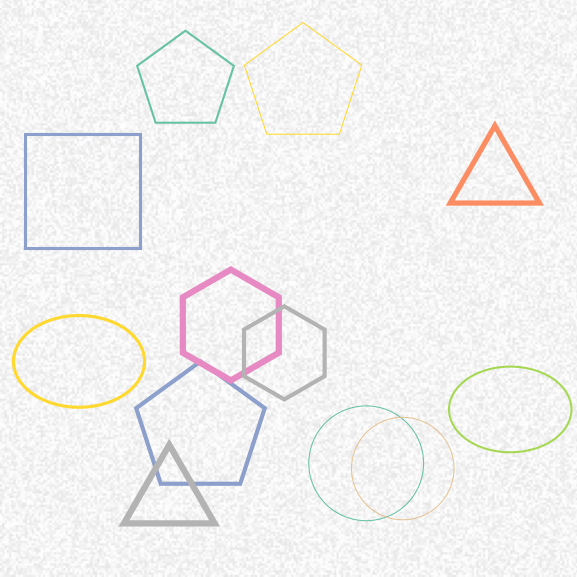[{"shape": "pentagon", "thickness": 1, "radius": 0.44, "center": [0.321, 0.858]}, {"shape": "circle", "thickness": 0.5, "radius": 0.5, "center": [0.634, 0.197]}, {"shape": "triangle", "thickness": 2.5, "radius": 0.45, "center": [0.857, 0.692]}, {"shape": "pentagon", "thickness": 2, "radius": 0.59, "center": [0.347, 0.256]}, {"shape": "square", "thickness": 1.5, "radius": 0.5, "center": [0.143, 0.669]}, {"shape": "hexagon", "thickness": 3, "radius": 0.48, "center": [0.4, 0.436]}, {"shape": "oval", "thickness": 1, "radius": 0.53, "center": [0.884, 0.29]}, {"shape": "pentagon", "thickness": 0.5, "radius": 0.53, "center": [0.525, 0.853]}, {"shape": "oval", "thickness": 1.5, "radius": 0.57, "center": [0.137, 0.373]}, {"shape": "circle", "thickness": 0.5, "radius": 0.44, "center": [0.697, 0.188]}, {"shape": "triangle", "thickness": 3, "radius": 0.45, "center": [0.293, 0.138]}, {"shape": "hexagon", "thickness": 2, "radius": 0.4, "center": [0.492, 0.388]}]